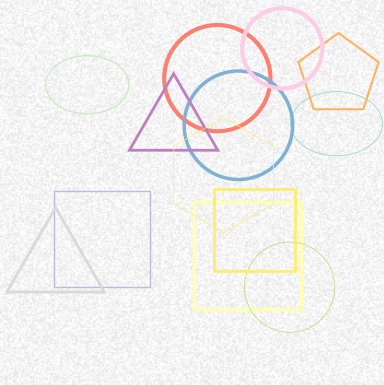[{"shape": "oval", "thickness": 0.5, "radius": 0.6, "center": [0.874, 0.679]}, {"shape": "square", "thickness": 2.5, "radius": 0.69, "center": [0.644, 0.337]}, {"shape": "square", "thickness": 1, "radius": 0.62, "center": [0.265, 0.379]}, {"shape": "circle", "thickness": 3, "radius": 0.69, "center": [0.564, 0.797]}, {"shape": "circle", "thickness": 2.5, "radius": 0.7, "center": [0.619, 0.675]}, {"shape": "pentagon", "thickness": 1.5, "radius": 0.55, "center": [0.879, 0.805]}, {"shape": "circle", "thickness": 0.5, "radius": 0.59, "center": [0.752, 0.254]}, {"shape": "circle", "thickness": 3, "radius": 0.52, "center": [0.733, 0.874]}, {"shape": "triangle", "thickness": 2, "radius": 0.73, "center": [0.144, 0.315]}, {"shape": "triangle", "thickness": 2, "radius": 0.66, "center": [0.451, 0.676]}, {"shape": "oval", "thickness": 1, "radius": 0.54, "center": [0.227, 0.78]}, {"shape": "square", "thickness": 2, "radius": 0.53, "center": [0.661, 0.402]}, {"shape": "hexagon", "thickness": 0.5, "radius": 0.75, "center": [0.581, 0.545]}]